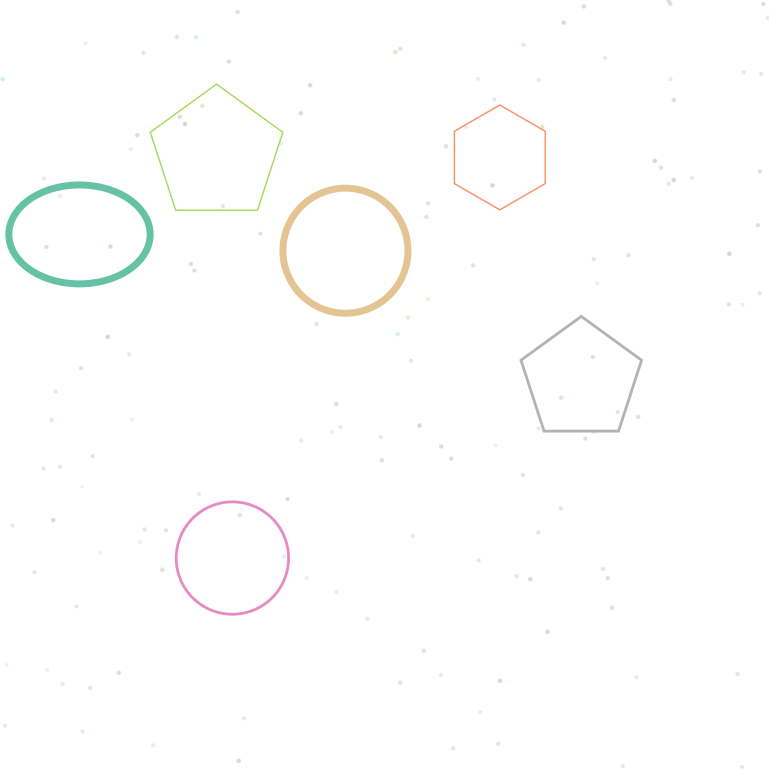[{"shape": "oval", "thickness": 2.5, "radius": 0.46, "center": [0.103, 0.696]}, {"shape": "hexagon", "thickness": 0.5, "radius": 0.34, "center": [0.649, 0.796]}, {"shape": "circle", "thickness": 1, "radius": 0.36, "center": [0.302, 0.275]}, {"shape": "pentagon", "thickness": 0.5, "radius": 0.45, "center": [0.281, 0.8]}, {"shape": "circle", "thickness": 2.5, "radius": 0.41, "center": [0.449, 0.674]}, {"shape": "pentagon", "thickness": 1, "radius": 0.41, "center": [0.755, 0.507]}]